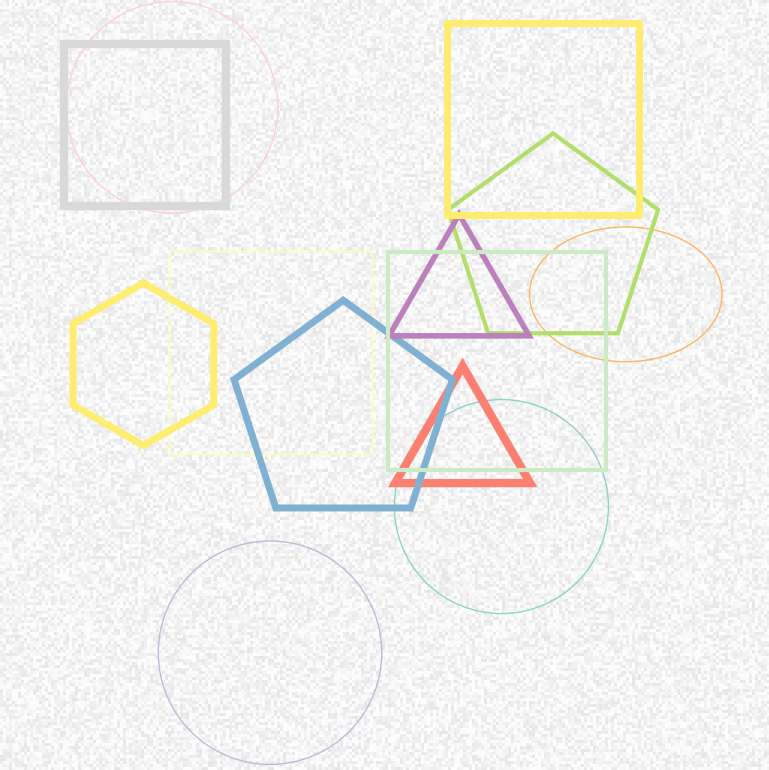[{"shape": "circle", "thickness": 0.5, "radius": 0.7, "center": [0.651, 0.342]}, {"shape": "square", "thickness": 0.5, "radius": 0.66, "center": [0.351, 0.542]}, {"shape": "circle", "thickness": 0.5, "radius": 0.73, "center": [0.351, 0.152]}, {"shape": "triangle", "thickness": 3, "radius": 0.51, "center": [0.601, 0.423]}, {"shape": "pentagon", "thickness": 2.5, "radius": 0.75, "center": [0.446, 0.461]}, {"shape": "oval", "thickness": 0.5, "radius": 0.63, "center": [0.813, 0.618]}, {"shape": "pentagon", "thickness": 1.5, "radius": 0.72, "center": [0.718, 0.683]}, {"shape": "circle", "thickness": 0.5, "radius": 0.69, "center": [0.223, 0.861]}, {"shape": "square", "thickness": 3, "radius": 0.53, "center": [0.188, 0.838]}, {"shape": "triangle", "thickness": 2, "radius": 0.53, "center": [0.596, 0.616]}, {"shape": "square", "thickness": 1.5, "radius": 0.71, "center": [0.646, 0.531]}, {"shape": "hexagon", "thickness": 2.5, "radius": 0.53, "center": [0.186, 0.527]}, {"shape": "square", "thickness": 2.5, "radius": 0.62, "center": [0.705, 0.846]}]